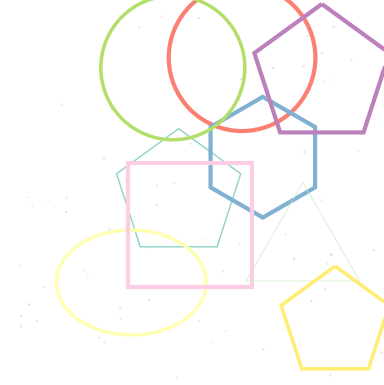[{"shape": "pentagon", "thickness": 1, "radius": 0.85, "center": [0.464, 0.496]}, {"shape": "oval", "thickness": 2.5, "radius": 0.97, "center": [0.341, 0.266]}, {"shape": "circle", "thickness": 3, "radius": 0.95, "center": [0.629, 0.85]}, {"shape": "hexagon", "thickness": 3, "radius": 0.78, "center": [0.683, 0.592]}, {"shape": "circle", "thickness": 2.5, "radius": 0.94, "center": [0.449, 0.824]}, {"shape": "square", "thickness": 3, "radius": 0.8, "center": [0.493, 0.415]}, {"shape": "pentagon", "thickness": 3, "radius": 0.92, "center": [0.836, 0.805]}, {"shape": "triangle", "thickness": 0.5, "radius": 0.85, "center": [0.787, 0.355]}, {"shape": "pentagon", "thickness": 2.5, "radius": 0.74, "center": [0.87, 0.161]}]